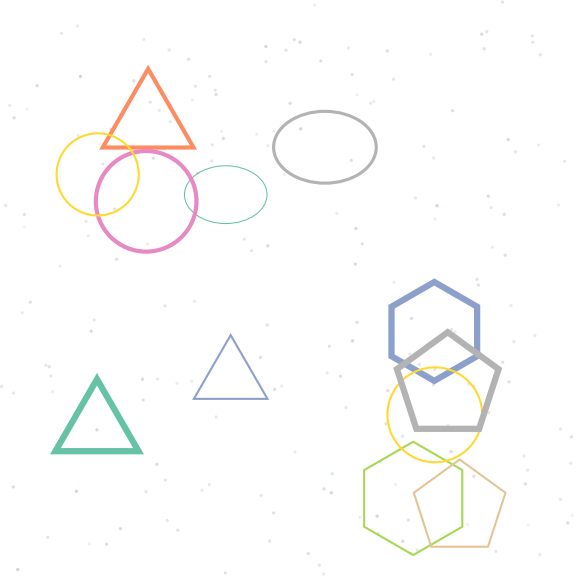[{"shape": "oval", "thickness": 0.5, "radius": 0.36, "center": [0.391, 0.662]}, {"shape": "triangle", "thickness": 3, "radius": 0.42, "center": [0.168, 0.259]}, {"shape": "triangle", "thickness": 2, "radius": 0.45, "center": [0.257, 0.789]}, {"shape": "triangle", "thickness": 1, "radius": 0.37, "center": [0.399, 0.345]}, {"shape": "hexagon", "thickness": 3, "radius": 0.43, "center": [0.752, 0.425]}, {"shape": "circle", "thickness": 2, "radius": 0.44, "center": [0.253, 0.651]}, {"shape": "hexagon", "thickness": 1, "radius": 0.49, "center": [0.716, 0.136]}, {"shape": "circle", "thickness": 1, "radius": 0.36, "center": [0.169, 0.697]}, {"shape": "circle", "thickness": 1, "radius": 0.41, "center": [0.753, 0.281]}, {"shape": "pentagon", "thickness": 1, "radius": 0.42, "center": [0.796, 0.12]}, {"shape": "oval", "thickness": 1.5, "radius": 0.44, "center": [0.563, 0.744]}, {"shape": "pentagon", "thickness": 3, "radius": 0.46, "center": [0.775, 0.331]}]